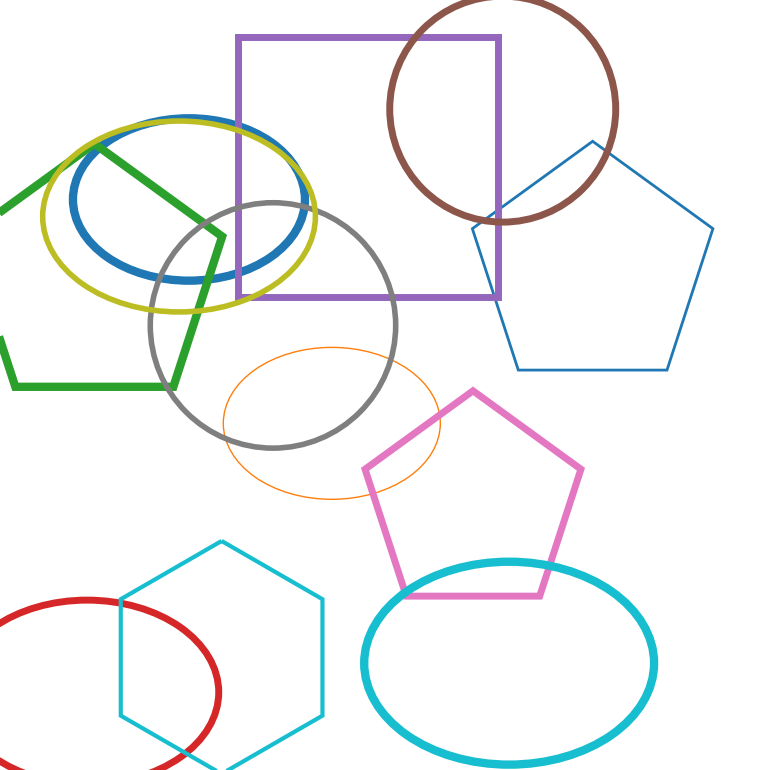[{"shape": "oval", "thickness": 3, "radius": 0.75, "center": [0.245, 0.741]}, {"shape": "pentagon", "thickness": 1, "radius": 0.82, "center": [0.77, 0.652]}, {"shape": "oval", "thickness": 0.5, "radius": 0.7, "center": [0.431, 0.45]}, {"shape": "pentagon", "thickness": 3, "radius": 0.87, "center": [0.123, 0.639]}, {"shape": "oval", "thickness": 2.5, "radius": 0.85, "center": [0.113, 0.101]}, {"shape": "square", "thickness": 2.5, "radius": 0.84, "center": [0.478, 0.783]}, {"shape": "circle", "thickness": 2.5, "radius": 0.73, "center": [0.653, 0.858]}, {"shape": "pentagon", "thickness": 2.5, "radius": 0.74, "center": [0.614, 0.345]}, {"shape": "circle", "thickness": 2, "radius": 0.8, "center": [0.355, 0.577]}, {"shape": "oval", "thickness": 2, "radius": 0.89, "center": [0.233, 0.719]}, {"shape": "oval", "thickness": 3, "radius": 0.94, "center": [0.661, 0.139]}, {"shape": "hexagon", "thickness": 1.5, "radius": 0.76, "center": [0.288, 0.146]}]